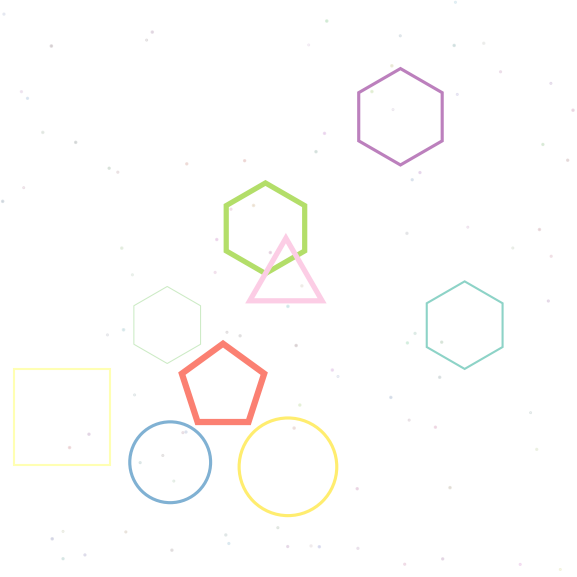[{"shape": "hexagon", "thickness": 1, "radius": 0.38, "center": [0.805, 0.436]}, {"shape": "square", "thickness": 1, "radius": 0.41, "center": [0.107, 0.277]}, {"shape": "pentagon", "thickness": 3, "radius": 0.37, "center": [0.386, 0.329]}, {"shape": "circle", "thickness": 1.5, "radius": 0.35, "center": [0.295, 0.199]}, {"shape": "hexagon", "thickness": 2.5, "radius": 0.39, "center": [0.46, 0.604]}, {"shape": "triangle", "thickness": 2.5, "radius": 0.36, "center": [0.495, 0.514]}, {"shape": "hexagon", "thickness": 1.5, "radius": 0.42, "center": [0.693, 0.797]}, {"shape": "hexagon", "thickness": 0.5, "radius": 0.33, "center": [0.29, 0.436]}, {"shape": "circle", "thickness": 1.5, "radius": 0.42, "center": [0.499, 0.191]}]